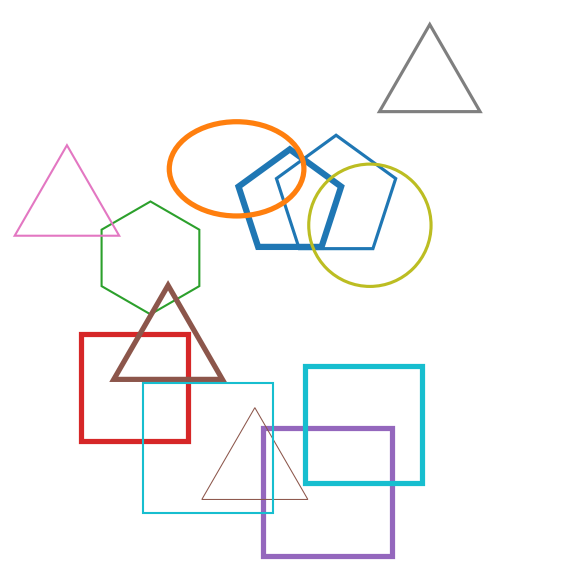[{"shape": "pentagon", "thickness": 3, "radius": 0.47, "center": [0.502, 0.647]}, {"shape": "pentagon", "thickness": 1.5, "radius": 0.54, "center": [0.582, 0.656]}, {"shape": "oval", "thickness": 2.5, "radius": 0.58, "center": [0.41, 0.707]}, {"shape": "hexagon", "thickness": 1, "radius": 0.49, "center": [0.261, 0.553]}, {"shape": "square", "thickness": 2.5, "radius": 0.46, "center": [0.232, 0.328]}, {"shape": "square", "thickness": 2.5, "radius": 0.56, "center": [0.567, 0.147]}, {"shape": "triangle", "thickness": 2.5, "radius": 0.54, "center": [0.291, 0.396]}, {"shape": "triangle", "thickness": 0.5, "radius": 0.53, "center": [0.441, 0.187]}, {"shape": "triangle", "thickness": 1, "radius": 0.52, "center": [0.116, 0.643]}, {"shape": "triangle", "thickness": 1.5, "radius": 0.5, "center": [0.744, 0.856]}, {"shape": "circle", "thickness": 1.5, "radius": 0.53, "center": [0.641, 0.609]}, {"shape": "square", "thickness": 1, "radius": 0.56, "center": [0.361, 0.224]}, {"shape": "square", "thickness": 2.5, "radius": 0.51, "center": [0.629, 0.264]}]